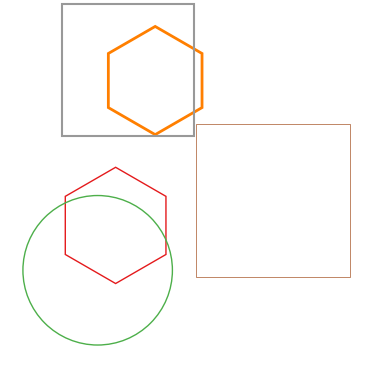[{"shape": "hexagon", "thickness": 1, "radius": 0.75, "center": [0.3, 0.415]}, {"shape": "circle", "thickness": 1, "radius": 0.97, "center": [0.254, 0.298]}, {"shape": "hexagon", "thickness": 2, "radius": 0.7, "center": [0.403, 0.791]}, {"shape": "square", "thickness": 0.5, "radius": 1.0, "center": [0.709, 0.479]}, {"shape": "square", "thickness": 1.5, "radius": 0.86, "center": [0.332, 0.817]}]